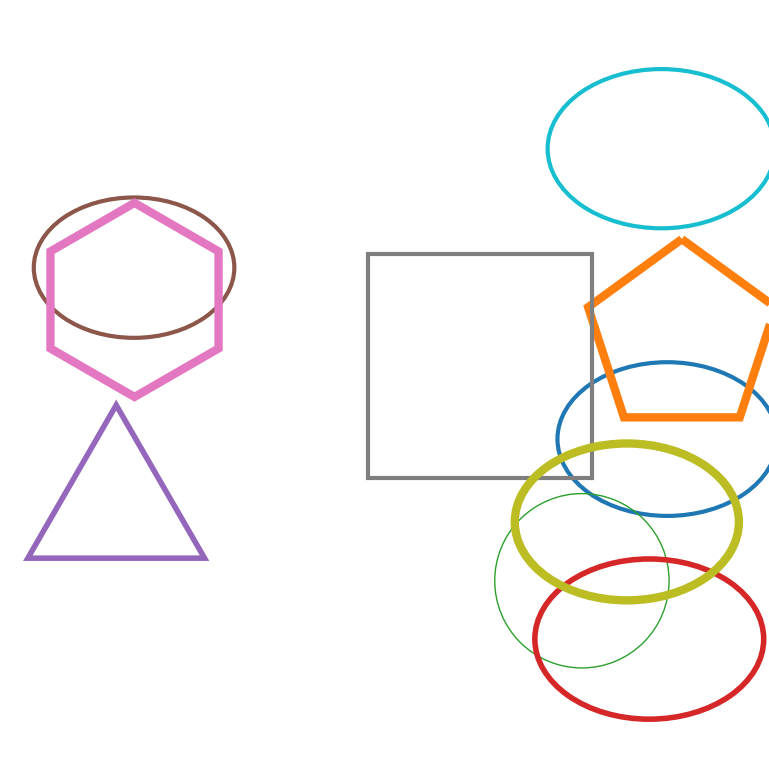[{"shape": "oval", "thickness": 1.5, "radius": 0.71, "center": [0.867, 0.43]}, {"shape": "pentagon", "thickness": 3, "radius": 0.64, "center": [0.885, 0.562]}, {"shape": "circle", "thickness": 0.5, "radius": 0.57, "center": [0.756, 0.246]}, {"shape": "oval", "thickness": 2, "radius": 0.74, "center": [0.843, 0.17]}, {"shape": "triangle", "thickness": 2, "radius": 0.66, "center": [0.151, 0.341]}, {"shape": "oval", "thickness": 1.5, "radius": 0.65, "center": [0.174, 0.652]}, {"shape": "hexagon", "thickness": 3, "radius": 0.63, "center": [0.175, 0.61]}, {"shape": "square", "thickness": 1.5, "radius": 0.73, "center": [0.623, 0.525]}, {"shape": "oval", "thickness": 3, "radius": 0.73, "center": [0.814, 0.322]}, {"shape": "oval", "thickness": 1.5, "radius": 0.74, "center": [0.859, 0.807]}]